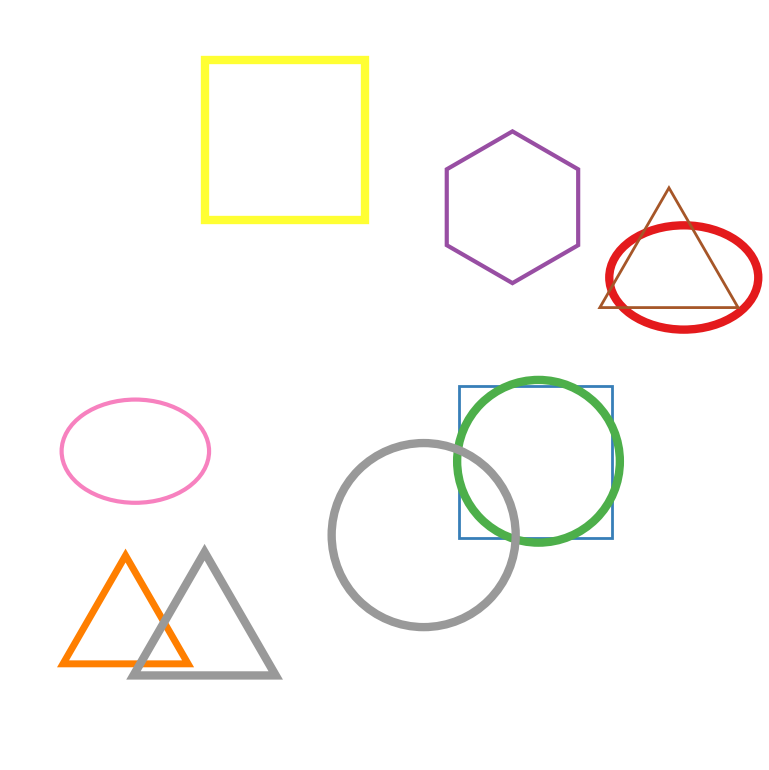[{"shape": "oval", "thickness": 3, "radius": 0.48, "center": [0.888, 0.64]}, {"shape": "square", "thickness": 1, "radius": 0.49, "center": [0.695, 0.4]}, {"shape": "circle", "thickness": 3, "radius": 0.53, "center": [0.699, 0.401]}, {"shape": "hexagon", "thickness": 1.5, "radius": 0.49, "center": [0.666, 0.731]}, {"shape": "triangle", "thickness": 2.5, "radius": 0.47, "center": [0.163, 0.185]}, {"shape": "square", "thickness": 3, "radius": 0.52, "center": [0.37, 0.818]}, {"shape": "triangle", "thickness": 1, "radius": 0.52, "center": [0.869, 0.652]}, {"shape": "oval", "thickness": 1.5, "radius": 0.48, "center": [0.176, 0.414]}, {"shape": "triangle", "thickness": 3, "radius": 0.53, "center": [0.266, 0.176]}, {"shape": "circle", "thickness": 3, "radius": 0.6, "center": [0.55, 0.305]}]